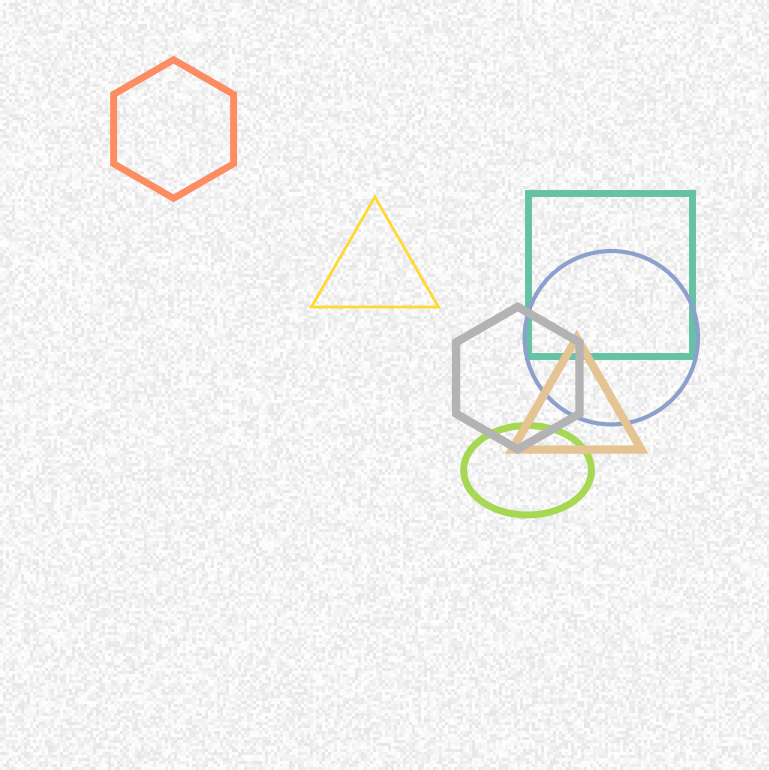[{"shape": "square", "thickness": 2.5, "radius": 0.53, "center": [0.792, 0.643]}, {"shape": "hexagon", "thickness": 2.5, "radius": 0.45, "center": [0.225, 0.832]}, {"shape": "circle", "thickness": 1.5, "radius": 0.56, "center": [0.794, 0.561]}, {"shape": "oval", "thickness": 2.5, "radius": 0.41, "center": [0.685, 0.389]}, {"shape": "triangle", "thickness": 1, "radius": 0.48, "center": [0.487, 0.649]}, {"shape": "triangle", "thickness": 3, "radius": 0.48, "center": [0.749, 0.465]}, {"shape": "hexagon", "thickness": 3, "radius": 0.46, "center": [0.672, 0.509]}]